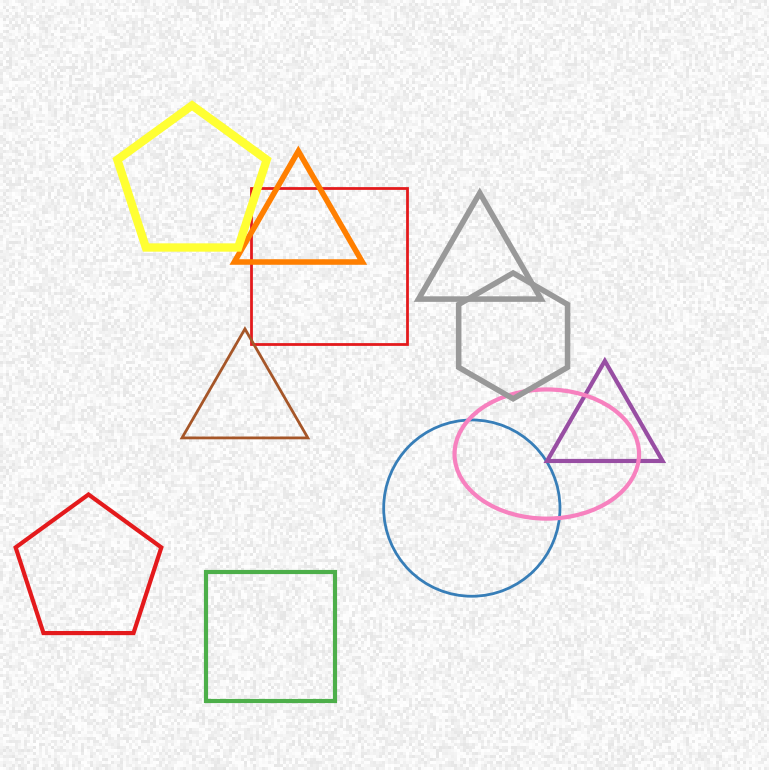[{"shape": "square", "thickness": 1, "radius": 0.5, "center": [0.428, 0.655]}, {"shape": "pentagon", "thickness": 1.5, "radius": 0.5, "center": [0.115, 0.258]}, {"shape": "circle", "thickness": 1, "radius": 0.57, "center": [0.613, 0.34]}, {"shape": "square", "thickness": 1.5, "radius": 0.42, "center": [0.352, 0.174]}, {"shape": "triangle", "thickness": 1.5, "radius": 0.43, "center": [0.785, 0.445]}, {"shape": "triangle", "thickness": 2, "radius": 0.48, "center": [0.387, 0.708]}, {"shape": "pentagon", "thickness": 3, "radius": 0.51, "center": [0.249, 0.761]}, {"shape": "triangle", "thickness": 1, "radius": 0.47, "center": [0.318, 0.478]}, {"shape": "oval", "thickness": 1.5, "radius": 0.6, "center": [0.71, 0.41]}, {"shape": "triangle", "thickness": 2, "radius": 0.46, "center": [0.623, 0.657]}, {"shape": "hexagon", "thickness": 2, "radius": 0.41, "center": [0.666, 0.564]}]